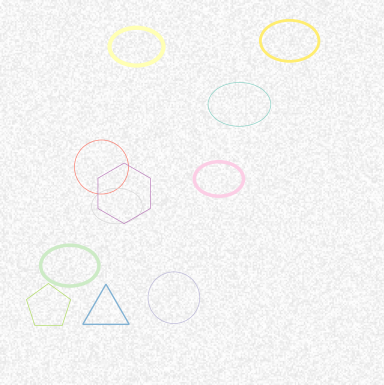[{"shape": "oval", "thickness": 0.5, "radius": 0.41, "center": [0.622, 0.729]}, {"shape": "oval", "thickness": 3, "radius": 0.35, "center": [0.355, 0.879]}, {"shape": "circle", "thickness": 0.5, "radius": 0.34, "center": [0.452, 0.227]}, {"shape": "circle", "thickness": 0.5, "radius": 0.35, "center": [0.264, 0.566]}, {"shape": "triangle", "thickness": 1, "radius": 0.35, "center": [0.275, 0.192]}, {"shape": "pentagon", "thickness": 0.5, "radius": 0.3, "center": [0.126, 0.203]}, {"shape": "oval", "thickness": 2.5, "radius": 0.32, "center": [0.569, 0.535]}, {"shape": "oval", "thickness": 0.5, "radius": 0.33, "center": [0.304, 0.465]}, {"shape": "hexagon", "thickness": 0.5, "radius": 0.39, "center": [0.323, 0.498]}, {"shape": "oval", "thickness": 2.5, "radius": 0.38, "center": [0.181, 0.31]}, {"shape": "oval", "thickness": 2, "radius": 0.38, "center": [0.752, 0.894]}]